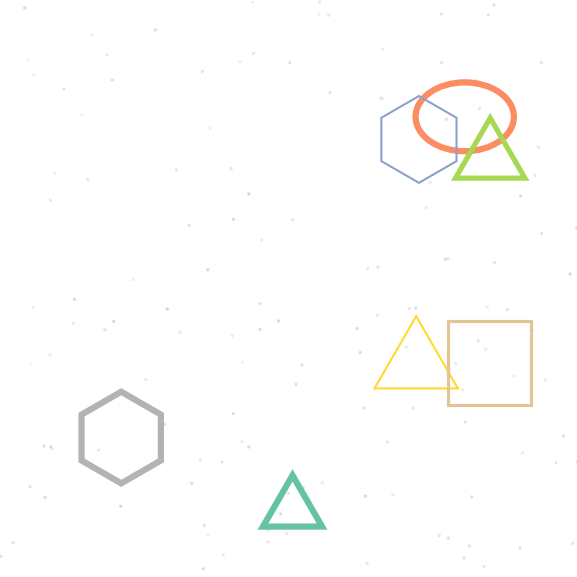[{"shape": "triangle", "thickness": 3, "radius": 0.3, "center": [0.507, 0.117]}, {"shape": "oval", "thickness": 3, "radius": 0.43, "center": [0.805, 0.797]}, {"shape": "hexagon", "thickness": 1, "radius": 0.38, "center": [0.725, 0.758]}, {"shape": "triangle", "thickness": 2.5, "radius": 0.35, "center": [0.849, 0.725]}, {"shape": "triangle", "thickness": 1, "radius": 0.42, "center": [0.721, 0.368]}, {"shape": "square", "thickness": 1.5, "radius": 0.36, "center": [0.847, 0.37]}, {"shape": "hexagon", "thickness": 3, "radius": 0.4, "center": [0.21, 0.241]}]